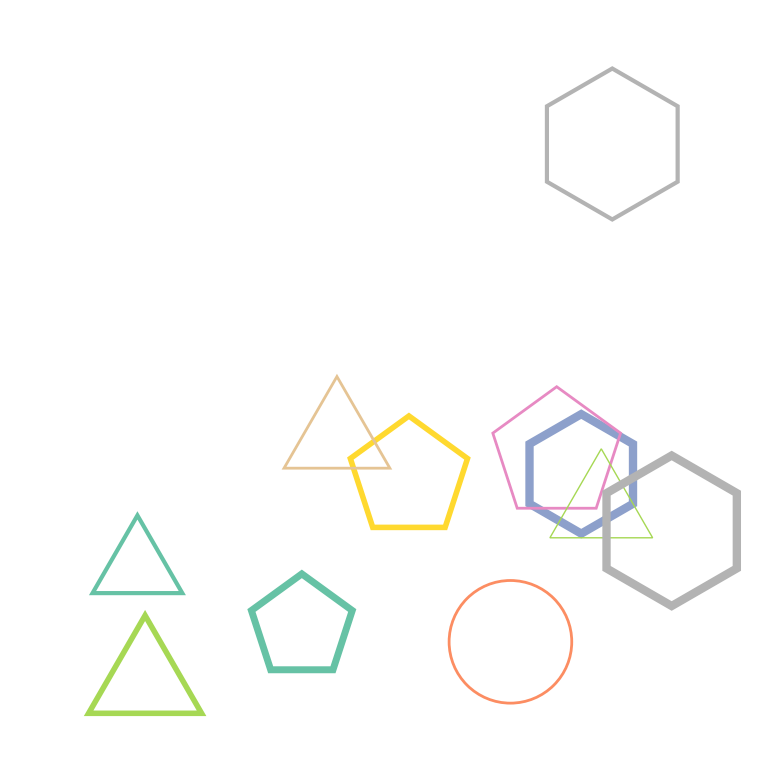[{"shape": "pentagon", "thickness": 2.5, "radius": 0.34, "center": [0.392, 0.186]}, {"shape": "triangle", "thickness": 1.5, "radius": 0.34, "center": [0.178, 0.263]}, {"shape": "circle", "thickness": 1, "radius": 0.4, "center": [0.663, 0.166]}, {"shape": "hexagon", "thickness": 3, "radius": 0.39, "center": [0.755, 0.385]}, {"shape": "pentagon", "thickness": 1, "radius": 0.44, "center": [0.723, 0.411]}, {"shape": "triangle", "thickness": 0.5, "radius": 0.39, "center": [0.781, 0.34]}, {"shape": "triangle", "thickness": 2, "radius": 0.42, "center": [0.188, 0.116]}, {"shape": "pentagon", "thickness": 2, "radius": 0.4, "center": [0.531, 0.38]}, {"shape": "triangle", "thickness": 1, "radius": 0.4, "center": [0.438, 0.432]}, {"shape": "hexagon", "thickness": 1.5, "radius": 0.49, "center": [0.795, 0.813]}, {"shape": "hexagon", "thickness": 3, "radius": 0.49, "center": [0.872, 0.311]}]